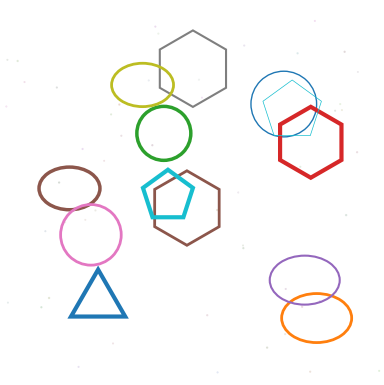[{"shape": "triangle", "thickness": 3, "radius": 0.41, "center": [0.255, 0.218]}, {"shape": "circle", "thickness": 1, "radius": 0.43, "center": [0.737, 0.73]}, {"shape": "oval", "thickness": 2, "radius": 0.45, "center": [0.822, 0.174]}, {"shape": "circle", "thickness": 2.5, "radius": 0.35, "center": [0.426, 0.654]}, {"shape": "hexagon", "thickness": 3, "radius": 0.46, "center": [0.807, 0.63]}, {"shape": "oval", "thickness": 1.5, "radius": 0.45, "center": [0.791, 0.272]}, {"shape": "hexagon", "thickness": 2, "radius": 0.48, "center": [0.486, 0.46]}, {"shape": "oval", "thickness": 2.5, "radius": 0.4, "center": [0.181, 0.511]}, {"shape": "circle", "thickness": 2, "radius": 0.39, "center": [0.236, 0.39]}, {"shape": "hexagon", "thickness": 1.5, "radius": 0.5, "center": [0.501, 0.822]}, {"shape": "oval", "thickness": 2, "radius": 0.4, "center": [0.37, 0.779]}, {"shape": "pentagon", "thickness": 0.5, "radius": 0.4, "center": [0.759, 0.712]}, {"shape": "pentagon", "thickness": 3, "radius": 0.34, "center": [0.436, 0.491]}]